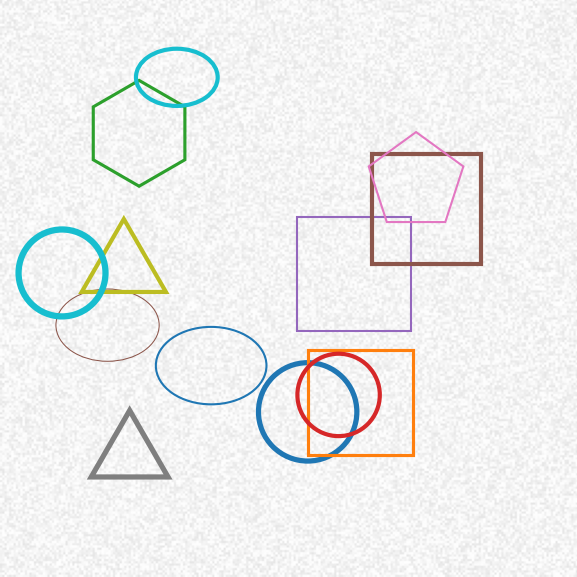[{"shape": "oval", "thickness": 1, "radius": 0.48, "center": [0.366, 0.366]}, {"shape": "circle", "thickness": 2.5, "radius": 0.43, "center": [0.533, 0.286]}, {"shape": "square", "thickness": 1.5, "radius": 0.45, "center": [0.624, 0.302]}, {"shape": "hexagon", "thickness": 1.5, "radius": 0.46, "center": [0.241, 0.768]}, {"shape": "circle", "thickness": 2, "radius": 0.36, "center": [0.586, 0.315]}, {"shape": "square", "thickness": 1, "radius": 0.49, "center": [0.613, 0.525]}, {"shape": "square", "thickness": 2, "radius": 0.48, "center": [0.738, 0.637]}, {"shape": "oval", "thickness": 0.5, "radius": 0.45, "center": [0.186, 0.436]}, {"shape": "pentagon", "thickness": 1, "radius": 0.43, "center": [0.72, 0.684]}, {"shape": "triangle", "thickness": 2.5, "radius": 0.38, "center": [0.225, 0.212]}, {"shape": "triangle", "thickness": 2, "radius": 0.42, "center": [0.214, 0.536]}, {"shape": "circle", "thickness": 3, "radius": 0.38, "center": [0.107, 0.527]}, {"shape": "oval", "thickness": 2, "radius": 0.35, "center": [0.306, 0.865]}]